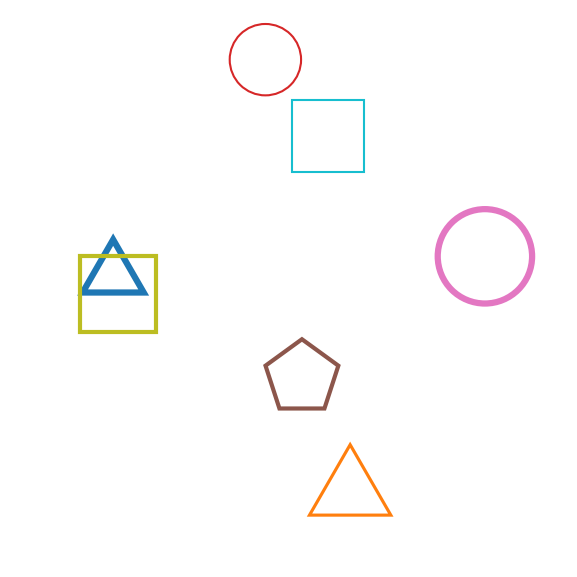[{"shape": "triangle", "thickness": 3, "radius": 0.31, "center": [0.196, 0.523]}, {"shape": "triangle", "thickness": 1.5, "radius": 0.41, "center": [0.606, 0.148]}, {"shape": "circle", "thickness": 1, "radius": 0.31, "center": [0.46, 0.896]}, {"shape": "pentagon", "thickness": 2, "radius": 0.33, "center": [0.523, 0.345]}, {"shape": "circle", "thickness": 3, "radius": 0.41, "center": [0.84, 0.555]}, {"shape": "square", "thickness": 2, "radius": 0.33, "center": [0.205, 0.49]}, {"shape": "square", "thickness": 1, "radius": 0.31, "center": [0.569, 0.764]}]